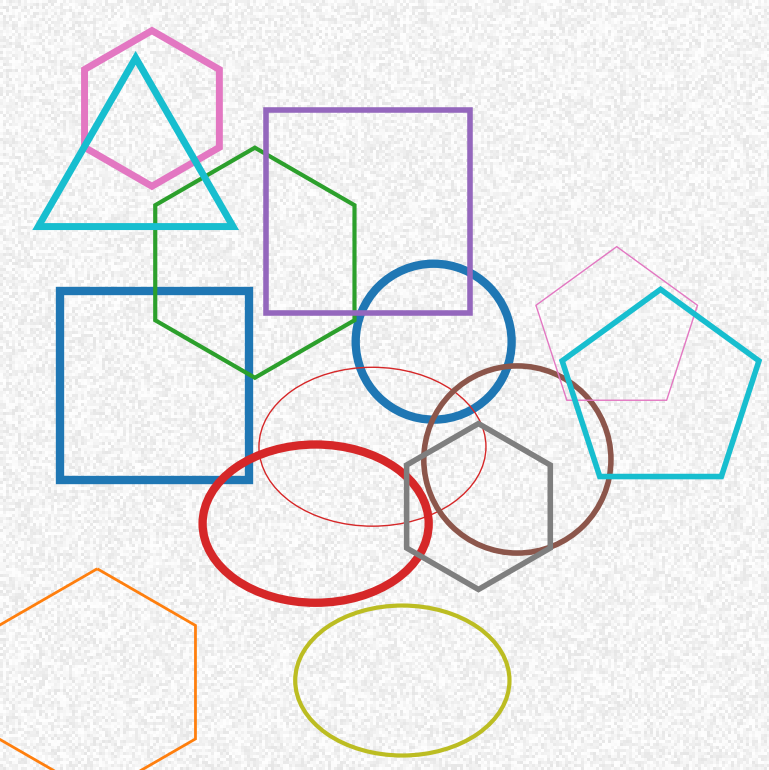[{"shape": "square", "thickness": 3, "radius": 0.61, "center": [0.201, 0.499]}, {"shape": "circle", "thickness": 3, "radius": 0.51, "center": [0.563, 0.556]}, {"shape": "hexagon", "thickness": 1, "radius": 0.74, "center": [0.126, 0.114]}, {"shape": "hexagon", "thickness": 1.5, "radius": 0.75, "center": [0.331, 0.659]}, {"shape": "oval", "thickness": 3, "radius": 0.73, "center": [0.41, 0.32]}, {"shape": "oval", "thickness": 0.5, "radius": 0.74, "center": [0.484, 0.42]}, {"shape": "square", "thickness": 2, "radius": 0.66, "center": [0.478, 0.726]}, {"shape": "circle", "thickness": 2, "radius": 0.61, "center": [0.672, 0.403]}, {"shape": "pentagon", "thickness": 0.5, "radius": 0.55, "center": [0.801, 0.569]}, {"shape": "hexagon", "thickness": 2.5, "radius": 0.51, "center": [0.197, 0.859]}, {"shape": "hexagon", "thickness": 2, "radius": 0.54, "center": [0.621, 0.342]}, {"shape": "oval", "thickness": 1.5, "radius": 0.7, "center": [0.523, 0.116]}, {"shape": "pentagon", "thickness": 2, "radius": 0.67, "center": [0.858, 0.49]}, {"shape": "triangle", "thickness": 2.5, "radius": 0.73, "center": [0.176, 0.779]}]